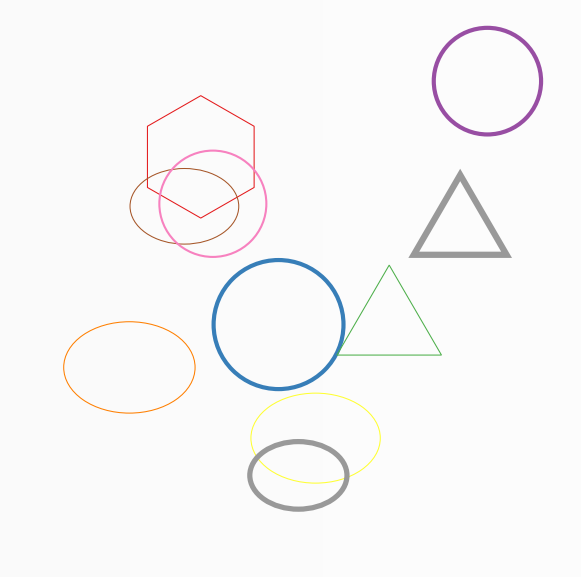[{"shape": "hexagon", "thickness": 0.5, "radius": 0.53, "center": [0.345, 0.728]}, {"shape": "circle", "thickness": 2, "radius": 0.56, "center": [0.479, 0.437]}, {"shape": "triangle", "thickness": 0.5, "radius": 0.52, "center": [0.67, 0.436]}, {"shape": "circle", "thickness": 2, "radius": 0.46, "center": [0.839, 0.859]}, {"shape": "oval", "thickness": 0.5, "radius": 0.57, "center": [0.223, 0.363]}, {"shape": "oval", "thickness": 0.5, "radius": 0.56, "center": [0.543, 0.24]}, {"shape": "oval", "thickness": 0.5, "radius": 0.47, "center": [0.317, 0.642]}, {"shape": "circle", "thickness": 1, "radius": 0.46, "center": [0.366, 0.646]}, {"shape": "triangle", "thickness": 3, "radius": 0.46, "center": [0.792, 0.604]}, {"shape": "oval", "thickness": 2.5, "radius": 0.42, "center": [0.513, 0.176]}]